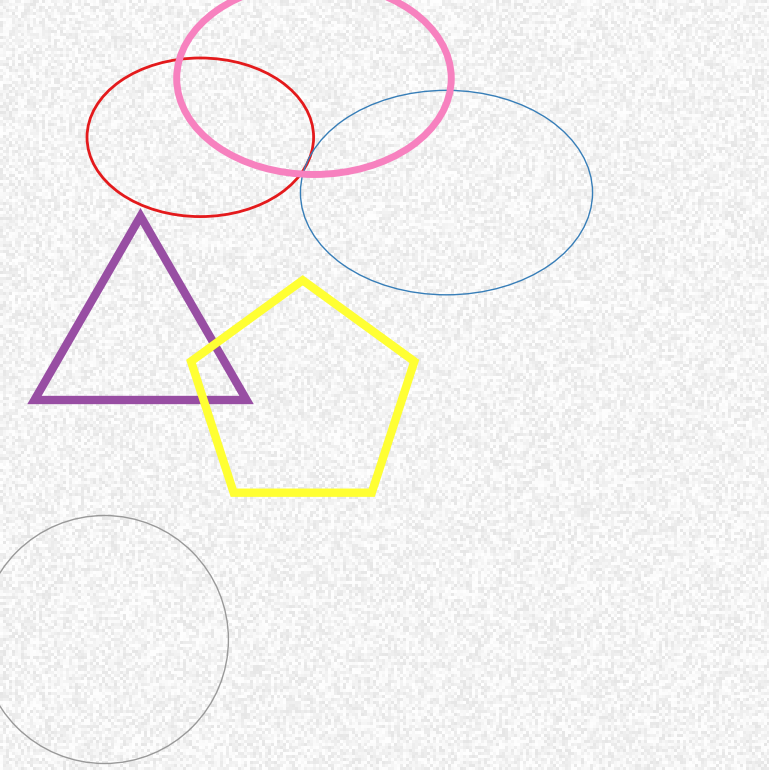[{"shape": "oval", "thickness": 1, "radius": 0.74, "center": [0.26, 0.822]}, {"shape": "oval", "thickness": 0.5, "radius": 0.95, "center": [0.58, 0.75]}, {"shape": "triangle", "thickness": 3, "radius": 0.8, "center": [0.182, 0.56]}, {"shape": "pentagon", "thickness": 3, "radius": 0.76, "center": [0.393, 0.484]}, {"shape": "oval", "thickness": 2.5, "radius": 0.89, "center": [0.408, 0.898]}, {"shape": "circle", "thickness": 0.5, "radius": 0.81, "center": [0.136, 0.169]}]